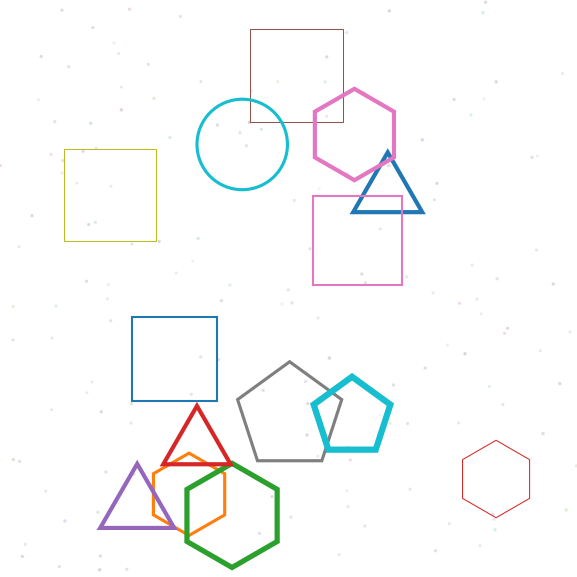[{"shape": "square", "thickness": 1, "radius": 0.36, "center": [0.302, 0.377]}, {"shape": "triangle", "thickness": 2, "radius": 0.35, "center": [0.671, 0.666]}, {"shape": "hexagon", "thickness": 1.5, "radius": 0.36, "center": [0.327, 0.143]}, {"shape": "hexagon", "thickness": 2.5, "radius": 0.45, "center": [0.402, 0.107]}, {"shape": "triangle", "thickness": 2, "radius": 0.34, "center": [0.341, 0.229]}, {"shape": "hexagon", "thickness": 0.5, "radius": 0.34, "center": [0.859, 0.17]}, {"shape": "triangle", "thickness": 2, "radius": 0.37, "center": [0.238, 0.122]}, {"shape": "square", "thickness": 0.5, "radius": 0.4, "center": [0.514, 0.868]}, {"shape": "hexagon", "thickness": 2, "radius": 0.4, "center": [0.614, 0.766]}, {"shape": "square", "thickness": 1, "radius": 0.39, "center": [0.619, 0.583]}, {"shape": "pentagon", "thickness": 1.5, "radius": 0.47, "center": [0.502, 0.278]}, {"shape": "square", "thickness": 0.5, "radius": 0.4, "center": [0.191, 0.662]}, {"shape": "pentagon", "thickness": 3, "radius": 0.35, "center": [0.61, 0.277]}, {"shape": "circle", "thickness": 1.5, "radius": 0.39, "center": [0.419, 0.749]}]